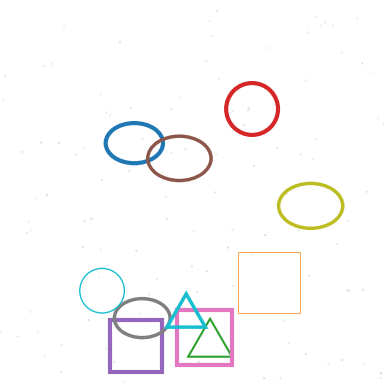[{"shape": "oval", "thickness": 3, "radius": 0.37, "center": [0.349, 0.628]}, {"shape": "square", "thickness": 0.5, "radius": 0.4, "center": [0.698, 0.266]}, {"shape": "triangle", "thickness": 1.5, "radius": 0.33, "center": [0.546, 0.106]}, {"shape": "circle", "thickness": 3, "radius": 0.34, "center": [0.655, 0.717]}, {"shape": "square", "thickness": 3, "radius": 0.34, "center": [0.354, 0.1]}, {"shape": "oval", "thickness": 2.5, "radius": 0.41, "center": [0.466, 0.589]}, {"shape": "square", "thickness": 3, "radius": 0.36, "center": [0.531, 0.123]}, {"shape": "oval", "thickness": 2.5, "radius": 0.36, "center": [0.369, 0.174]}, {"shape": "oval", "thickness": 2.5, "radius": 0.42, "center": [0.807, 0.465]}, {"shape": "circle", "thickness": 1, "radius": 0.29, "center": [0.265, 0.245]}, {"shape": "triangle", "thickness": 2.5, "radius": 0.29, "center": [0.484, 0.179]}]